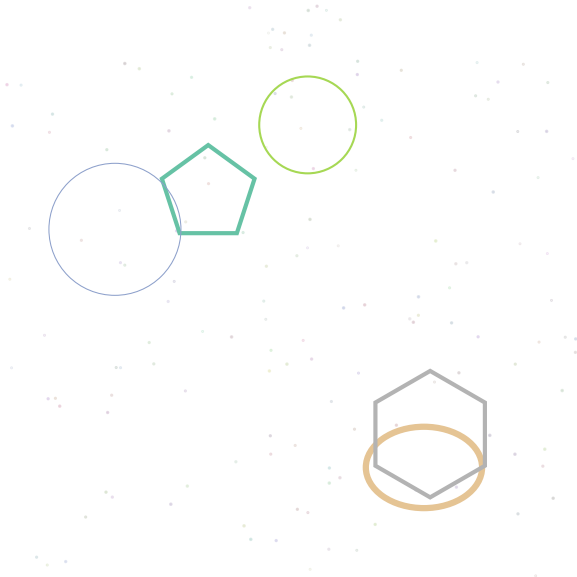[{"shape": "pentagon", "thickness": 2, "radius": 0.42, "center": [0.361, 0.664]}, {"shape": "circle", "thickness": 0.5, "radius": 0.57, "center": [0.199, 0.602]}, {"shape": "circle", "thickness": 1, "radius": 0.42, "center": [0.533, 0.783]}, {"shape": "oval", "thickness": 3, "radius": 0.5, "center": [0.734, 0.19]}, {"shape": "hexagon", "thickness": 2, "radius": 0.55, "center": [0.745, 0.247]}]